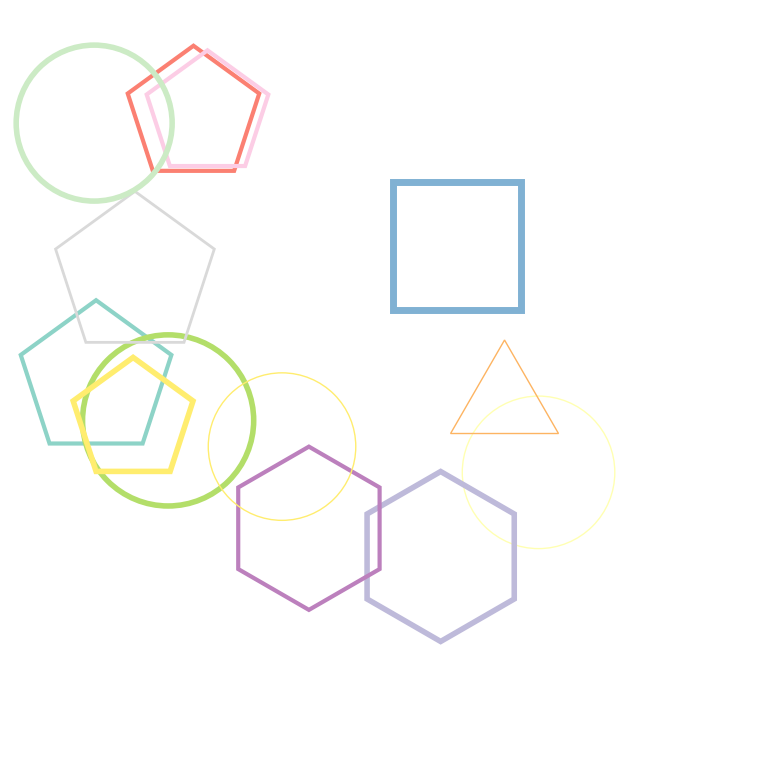[{"shape": "pentagon", "thickness": 1.5, "radius": 0.51, "center": [0.125, 0.507]}, {"shape": "circle", "thickness": 0.5, "radius": 0.5, "center": [0.699, 0.387]}, {"shape": "hexagon", "thickness": 2, "radius": 0.55, "center": [0.572, 0.277]}, {"shape": "pentagon", "thickness": 1.5, "radius": 0.45, "center": [0.251, 0.851]}, {"shape": "square", "thickness": 2.5, "radius": 0.41, "center": [0.593, 0.68]}, {"shape": "triangle", "thickness": 0.5, "radius": 0.4, "center": [0.655, 0.477]}, {"shape": "circle", "thickness": 2, "radius": 0.56, "center": [0.218, 0.454]}, {"shape": "pentagon", "thickness": 1.5, "radius": 0.42, "center": [0.269, 0.852]}, {"shape": "pentagon", "thickness": 1, "radius": 0.54, "center": [0.175, 0.643]}, {"shape": "hexagon", "thickness": 1.5, "radius": 0.53, "center": [0.401, 0.314]}, {"shape": "circle", "thickness": 2, "radius": 0.51, "center": [0.122, 0.84]}, {"shape": "circle", "thickness": 0.5, "radius": 0.48, "center": [0.366, 0.42]}, {"shape": "pentagon", "thickness": 2, "radius": 0.41, "center": [0.173, 0.454]}]